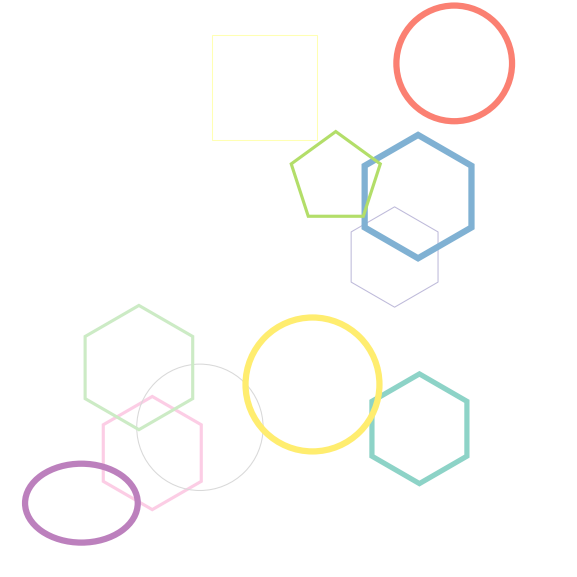[{"shape": "hexagon", "thickness": 2.5, "radius": 0.47, "center": [0.726, 0.257]}, {"shape": "square", "thickness": 0.5, "radius": 0.46, "center": [0.458, 0.848]}, {"shape": "hexagon", "thickness": 0.5, "radius": 0.43, "center": [0.683, 0.554]}, {"shape": "circle", "thickness": 3, "radius": 0.5, "center": [0.787, 0.889]}, {"shape": "hexagon", "thickness": 3, "radius": 0.53, "center": [0.724, 0.659]}, {"shape": "pentagon", "thickness": 1.5, "radius": 0.41, "center": [0.581, 0.69]}, {"shape": "hexagon", "thickness": 1.5, "radius": 0.49, "center": [0.264, 0.215]}, {"shape": "circle", "thickness": 0.5, "radius": 0.55, "center": [0.346, 0.259]}, {"shape": "oval", "thickness": 3, "radius": 0.49, "center": [0.141, 0.128]}, {"shape": "hexagon", "thickness": 1.5, "radius": 0.54, "center": [0.241, 0.363]}, {"shape": "circle", "thickness": 3, "radius": 0.58, "center": [0.541, 0.333]}]